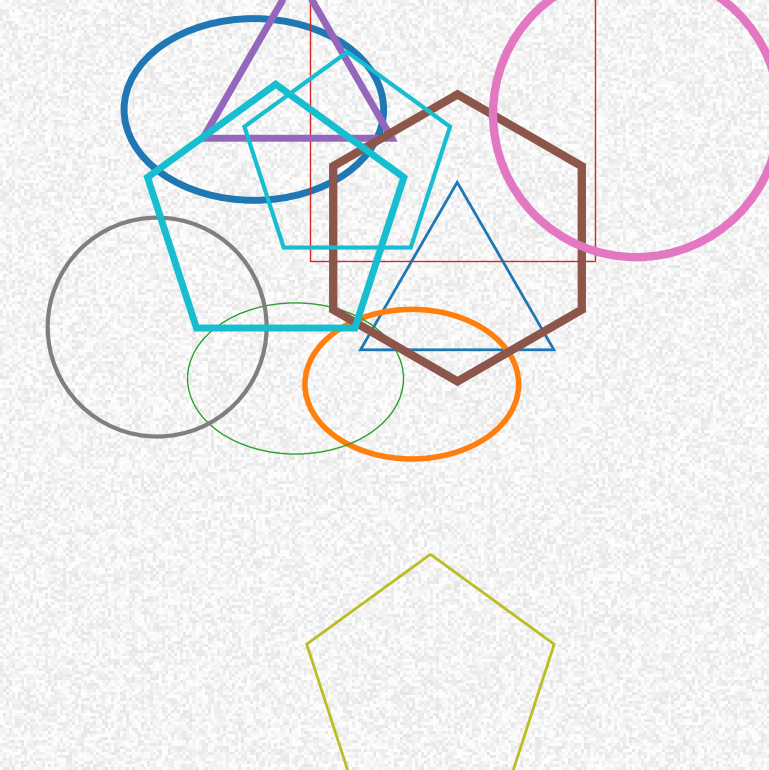[{"shape": "oval", "thickness": 2.5, "radius": 0.84, "center": [0.33, 0.858]}, {"shape": "triangle", "thickness": 1, "radius": 0.73, "center": [0.594, 0.618]}, {"shape": "oval", "thickness": 2, "radius": 0.69, "center": [0.535, 0.501]}, {"shape": "oval", "thickness": 0.5, "radius": 0.7, "center": [0.384, 0.508]}, {"shape": "square", "thickness": 0.5, "radius": 0.92, "center": [0.588, 0.846]}, {"shape": "triangle", "thickness": 2.5, "radius": 0.71, "center": [0.386, 0.891]}, {"shape": "hexagon", "thickness": 3, "radius": 0.93, "center": [0.594, 0.691]}, {"shape": "circle", "thickness": 3, "radius": 0.93, "center": [0.826, 0.852]}, {"shape": "circle", "thickness": 1.5, "radius": 0.71, "center": [0.204, 0.575]}, {"shape": "pentagon", "thickness": 1, "radius": 0.84, "center": [0.559, 0.111]}, {"shape": "pentagon", "thickness": 1.5, "radius": 0.7, "center": [0.451, 0.792]}, {"shape": "pentagon", "thickness": 2.5, "radius": 0.88, "center": [0.358, 0.716]}]